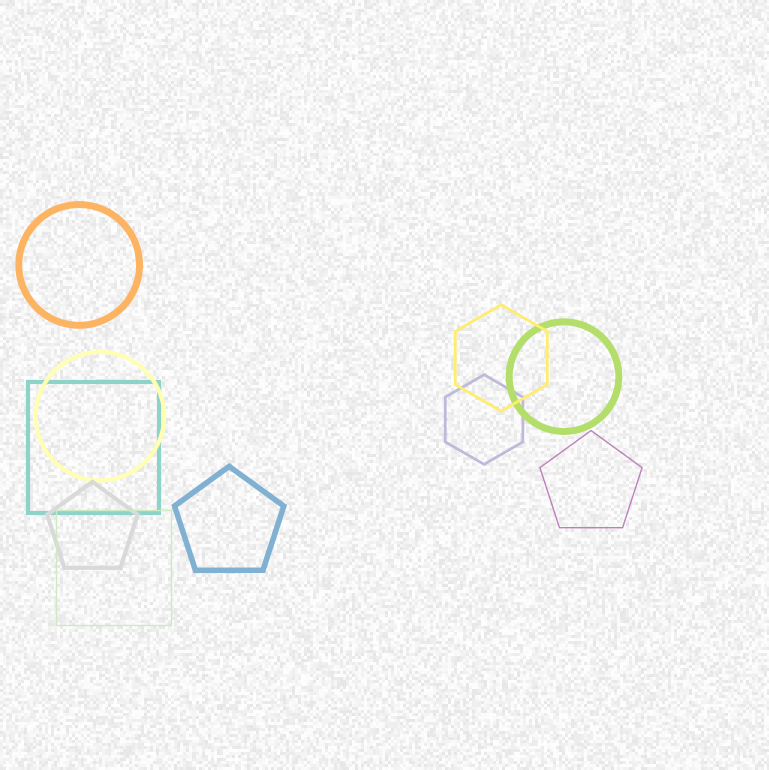[{"shape": "square", "thickness": 1.5, "radius": 0.42, "center": [0.121, 0.419]}, {"shape": "circle", "thickness": 1.5, "radius": 0.42, "center": [0.13, 0.459]}, {"shape": "hexagon", "thickness": 1, "radius": 0.29, "center": [0.629, 0.455]}, {"shape": "pentagon", "thickness": 2, "radius": 0.37, "center": [0.298, 0.32]}, {"shape": "circle", "thickness": 2.5, "radius": 0.39, "center": [0.103, 0.656]}, {"shape": "circle", "thickness": 2.5, "radius": 0.36, "center": [0.732, 0.511]}, {"shape": "pentagon", "thickness": 1.5, "radius": 0.31, "center": [0.12, 0.313]}, {"shape": "pentagon", "thickness": 0.5, "radius": 0.35, "center": [0.768, 0.371]}, {"shape": "square", "thickness": 0.5, "radius": 0.37, "center": [0.147, 0.263]}, {"shape": "hexagon", "thickness": 1, "radius": 0.35, "center": [0.651, 0.535]}]